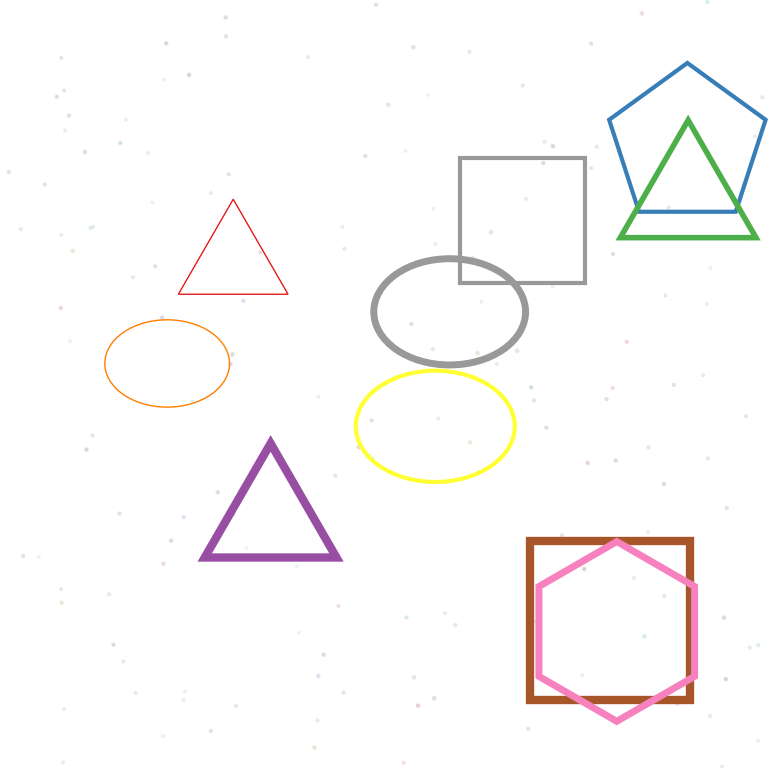[{"shape": "triangle", "thickness": 0.5, "radius": 0.41, "center": [0.303, 0.659]}, {"shape": "pentagon", "thickness": 1.5, "radius": 0.53, "center": [0.893, 0.811]}, {"shape": "triangle", "thickness": 2, "radius": 0.51, "center": [0.894, 0.742]}, {"shape": "triangle", "thickness": 3, "radius": 0.49, "center": [0.351, 0.325]}, {"shape": "oval", "thickness": 0.5, "radius": 0.4, "center": [0.217, 0.528]}, {"shape": "oval", "thickness": 1.5, "radius": 0.52, "center": [0.565, 0.446]}, {"shape": "square", "thickness": 3, "radius": 0.52, "center": [0.792, 0.194]}, {"shape": "hexagon", "thickness": 2.5, "radius": 0.58, "center": [0.801, 0.18]}, {"shape": "square", "thickness": 1.5, "radius": 0.41, "center": [0.678, 0.713]}, {"shape": "oval", "thickness": 2.5, "radius": 0.49, "center": [0.584, 0.595]}]